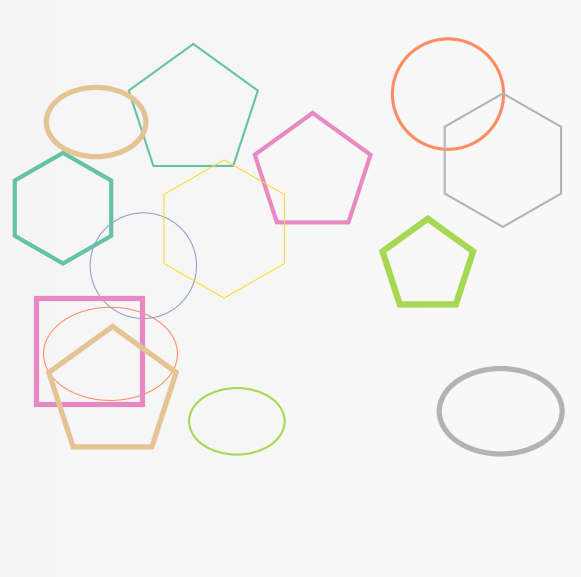[{"shape": "pentagon", "thickness": 1, "radius": 0.58, "center": [0.333, 0.806]}, {"shape": "hexagon", "thickness": 2, "radius": 0.48, "center": [0.108, 0.639]}, {"shape": "oval", "thickness": 0.5, "radius": 0.58, "center": [0.19, 0.386]}, {"shape": "circle", "thickness": 1.5, "radius": 0.48, "center": [0.771, 0.836]}, {"shape": "circle", "thickness": 0.5, "radius": 0.46, "center": [0.247, 0.539]}, {"shape": "pentagon", "thickness": 2, "radius": 0.52, "center": [0.538, 0.699]}, {"shape": "square", "thickness": 2.5, "radius": 0.46, "center": [0.153, 0.392]}, {"shape": "pentagon", "thickness": 3, "radius": 0.41, "center": [0.736, 0.538]}, {"shape": "oval", "thickness": 1, "radius": 0.41, "center": [0.408, 0.27]}, {"shape": "hexagon", "thickness": 0.5, "radius": 0.6, "center": [0.386, 0.603]}, {"shape": "pentagon", "thickness": 2.5, "radius": 0.58, "center": [0.194, 0.319]}, {"shape": "oval", "thickness": 2.5, "radius": 0.43, "center": [0.165, 0.788]}, {"shape": "hexagon", "thickness": 1, "radius": 0.58, "center": [0.865, 0.722]}, {"shape": "oval", "thickness": 2.5, "radius": 0.53, "center": [0.861, 0.287]}]